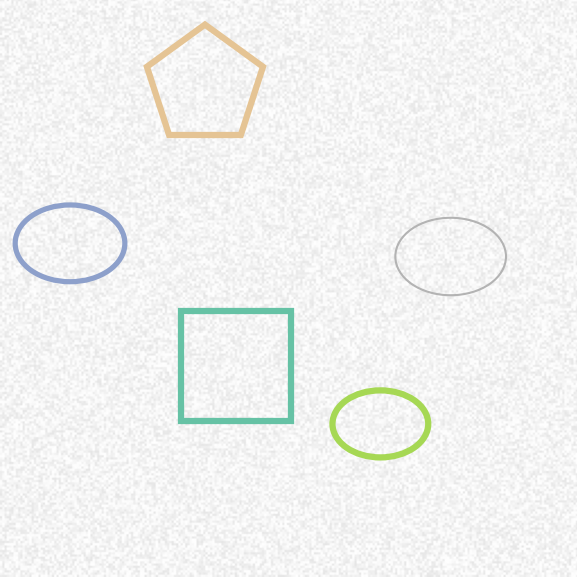[{"shape": "square", "thickness": 3, "radius": 0.48, "center": [0.409, 0.365]}, {"shape": "oval", "thickness": 2.5, "radius": 0.47, "center": [0.121, 0.578]}, {"shape": "oval", "thickness": 3, "radius": 0.41, "center": [0.659, 0.265]}, {"shape": "pentagon", "thickness": 3, "radius": 0.53, "center": [0.355, 0.851]}, {"shape": "oval", "thickness": 1, "radius": 0.48, "center": [0.78, 0.555]}]